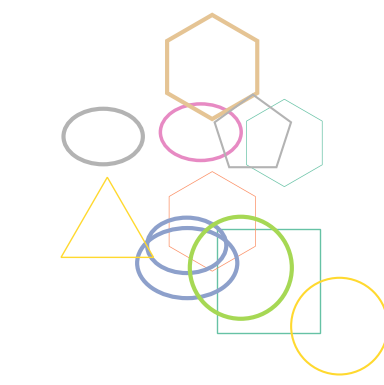[{"shape": "square", "thickness": 1, "radius": 0.67, "center": [0.698, 0.27]}, {"shape": "hexagon", "thickness": 0.5, "radius": 0.57, "center": [0.739, 0.629]}, {"shape": "hexagon", "thickness": 0.5, "radius": 0.65, "center": [0.551, 0.425]}, {"shape": "oval", "thickness": 3, "radius": 0.51, "center": [0.485, 0.363]}, {"shape": "oval", "thickness": 3, "radius": 0.65, "center": [0.486, 0.317]}, {"shape": "oval", "thickness": 2.5, "radius": 0.52, "center": [0.522, 0.657]}, {"shape": "circle", "thickness": 3, "radius": 0.66, "center": [0.626, 0.305]}, {"shape": "circle", "thickness": 1.5, "radius": 0.63, "center": [0.882, 0.153]}, {"shape": "triangle", "thickness": 1, "radius": 0.69, "center": [0.279, 0.401]}, {"shape": "hexagon", "thickness": 3, "radius": 0.68, "center": [0.551, 0.826]}, {"shape": "oval", "thickness": 3, "radius": 0.52, "center": [0.268, 0.645]}, {"shape": "pentagon", "thickness": 1.5, "radius": 0.52, "center": [0.657, 0.65]}]